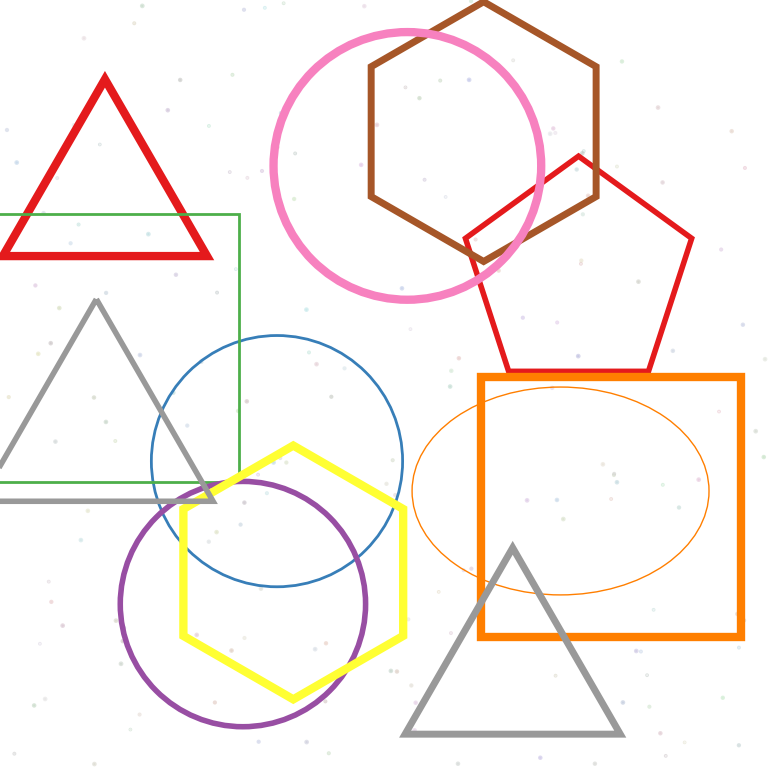[{"shape": "triangle", "thickness": 3, "radius": 0.77, "center": [0.136, 0.744]}, {"shape": "pentagon", "thickness": 2, "radius": 0.77, "center": [0.751, 0.643]}, {"shape": "circle", "thickness": 1, "radius": 0.82, "center": [0.36, 0.401]}, {"shape": "square", "thickness": 1, "radius": 0.87, "center": [0.135, 0.548]}, {"shape": "circle", "thickness": 2, "radius": 0.8, "center": [0.315, 0.216]}, {"shape": "square", "thickness": 3, "radius": 0.84, "center": [0.793, 0.341]}, {"shape": "oval", "thickness": 0.5, "radius": 0.96, "center": [0.728, 0.362]}, {"shape": "hexagon", "thickness": 3, "radius": 0.82, "center": [0.381, 0.257]}, {"shape": "hexagon", "thickness": 2.5, "radius": 0.84, "center": [0.628, 0.829]}, {"shape": "circle", "thickness": 3, "radius": 0.87, "center": [0.529, 0.785]}, {"shape": "triangle", "thickness": 2, "radius": 0.88, "center": [0.125, 0.437]}, {"shape": "triangle", "thickness": 2.5, "radius": 0.81, "center": [0.666, 0.127]}]